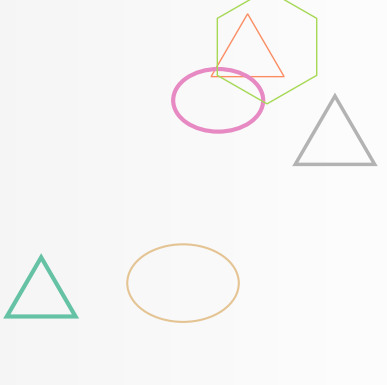[{"shape": "triangle", "thickness": 3, "radius": 0.51, "center": [0.106, 0.229]}, {"shape": "triangle", "thickness": 1, "radius": 0.54, "center": [0.639, 0.855]}, {"shape": "oval", "thickness": 3, "radius": 0.58, "center": [0.563, 0.739]}, {"shape": "hexagon", "thickness": 1, "radius": 0.74, "center": [0.689, 0.878]}, {"shape": "oval", "thickness": 1.5, "radius": 0.72, "center": [0.472, 0.265]}, {"shape": "triangle", "thickness": 2.5, "radius": 0.59, "center": [0.864, 0.632]}]